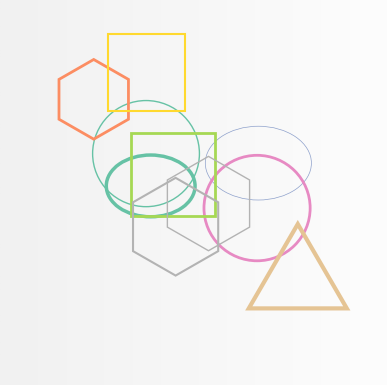[{"shape": "circle", "thickness": 1, "radius": 0.69, "center": [0.377, 0.601]}, {"shape": "oval", "thickness": 2.5, "radius": 0.57, "center": [0.389, 0.517]}, {"shape": "hexagon", "thickness": 2, "radius": 0.52, "center": [0.242, 0.742]}, {"shape": "oval", "thickness": 0.5, "radius": 0.68, "center": [0.667, 0.576]}, {"shape": "circle", "thickness": 2, "radius": 0.68, "center": [0.663, 0.46]}, {"shape": "square", "thickness": 2, "radius": 0.54, "center": [0.447, 0.546]}, {"shape": "square", "thickness": 1.5, "radius": 0.5, "center": [0.378, 0.811]}, {"shape": "triangle", "thickness": 3, "radius": 0.73, "center": [0.768, 0.272]}, {"shape": "hexagon", "thickness": 1.5, "radius": 0.63, "center": [0.453, 0.411]}, {"shape": "hexagon", "thickness": 1, "radius": 0.61, "center": [0.538, 0.471]}]